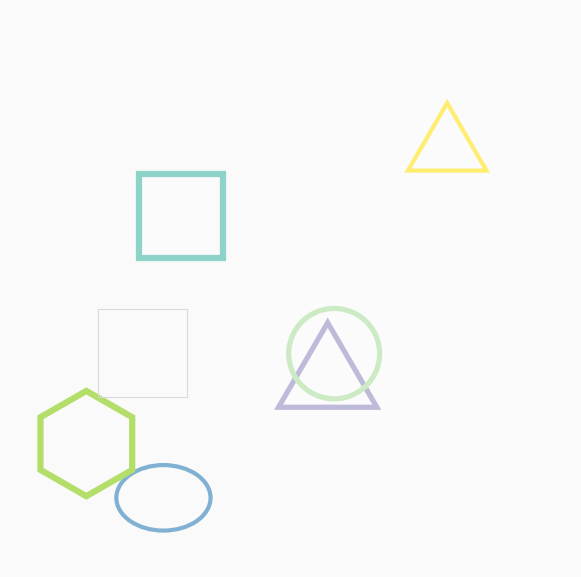[{"shape": "square", "thickness": 3, "radius": 0.36, "center": [0.311, 0.625]}, {"shape": "triangle", "thickness": 2.5, "radius": 0.49, "center": [0.564, 0.343]}, {"shape": "oval", "thickness": 2, "radius": 0.41, "center": [0.281, 0.137]}, {"shape": "hexagon", "thickness": 3, "radius": 0.46, "center": [0.149, 0.231]}, {"shape": "square", "thickness": 0.5, "radius": 0.38, "center": [0.245, 0.388]}, {"shape": "circle", "thickness": 2.5, "radius": 0.39, "center": [0.575, 0.387]}, {"shape": "triangle", "thickness": 2, "radius": 0.39, "center": [0.769, 0.743]}]